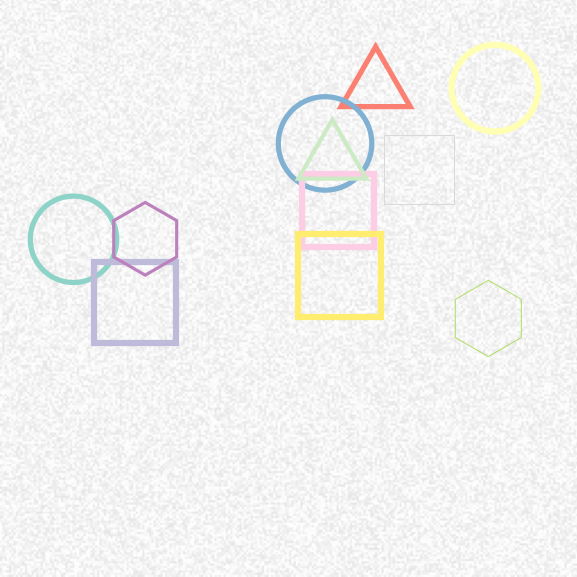[{"shape": "circle", "thickness": 2.5, "radius": 0.37, "center": [0.127, 0.585]}, {"shape": "circle", "thickness": 3, "radius": 0.38, "center": [0.857, 0.846]}, {"shape": "square", "thickness": 3, "radius": 0.35, "center": [0.234, 0.475]}, {"shape": "triangle", "thickness": 2.5, "radius": 0.35, "center": [0.65, 0.849]}, {"shape": "circle", "thickness": 2.5, "radius": 0.4, "center": [0.563, 0.751]}, {"shape": "hexagon", "thickness": 0.5, "radius": 0.33, "center": [0.846, 0.448]}, {"shape": "square", "thickness": 3, "radius": 0.31, "center": [0.585, 0.635]}, {"shape": "square", "thickness": 0.5, "radius": 0.3, "center": [0.725, 0.706]}, {"shape": "hexagon", "thickness": 1.5, "radius": 0.31, "center": [0.251, 0.586]}, {"shape": "triangle", "thickness": 2, "radius": 0.34, "center": [0.575, 0.724]}, {"shape": "square", "thickness": 3, "radius": 0.36, "center": [0.588, 0.522]}]